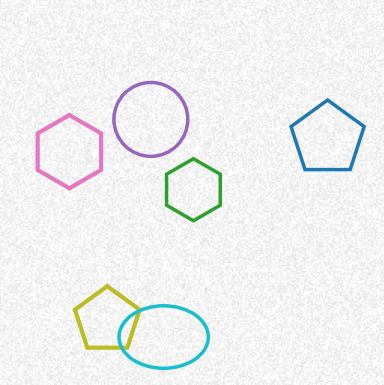[{"shape": "pentagon", "thickness": 2.5, "radius": 0.5, "center": [0.851, 0.64]}, {"shape": "hexagon", "thickness": 2.5, "radius": 0.4, "center": [0.502, 0.507]}, {"shape": "circle", "thickness": 2.5, "radius": 0.48, "center": [0.392, 0.69]}, {"shape": "hexagon", "thickness": 3, "radius": 0.48, "center": [0.18, 0.606]}, {"shape": "pentagon", "thickness": 3, "radius": 0.44, "center": [0.279, 0.168]}, {"shape": "oval", "thickness": 2.5, "radius": 0.58, "center": [0.425, 0.125]}]